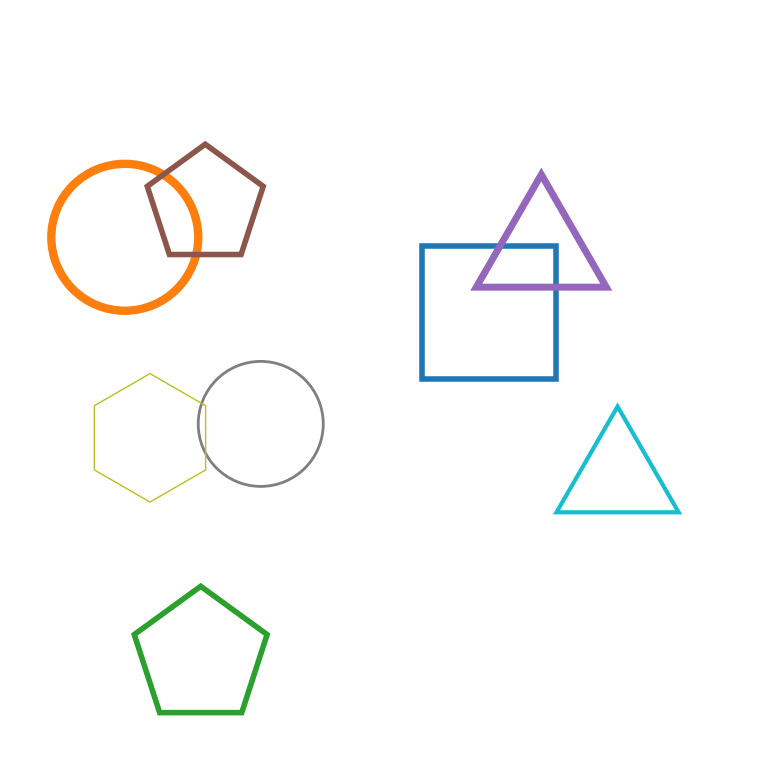[{"shape": "square", "thickness": 2, "radius": 0.43, "center": [0.635, 0.594]}, {"shape": "circle", "thickness": 3, "radius": 0.48, "center": [0.162, 0.692]}, {"shape": "pentagon", "thickness": 2, "radius": 0.45, "center": [0.261, 0.148]}, {"shape": "triangle", "thickness": 2.5, "radius": 0.49, "center": [0.703, 0.676]}, {"shape": "pentagon", "thickness": 2, "radius": 0.4, "center": [0.267, 0.734]}, {"shape": "circle", "thickness": 1, "radius": 0.41, "center": [0.339, 0.449]}, {"shape": "hexagon", "thickness": 0.5, "radius": 0.42, "center": [0.195, 0.431]}, {"shape": "triangle", "thickness": 1.5, "radius": 0.46, "center": [0.802, 0.38]}]